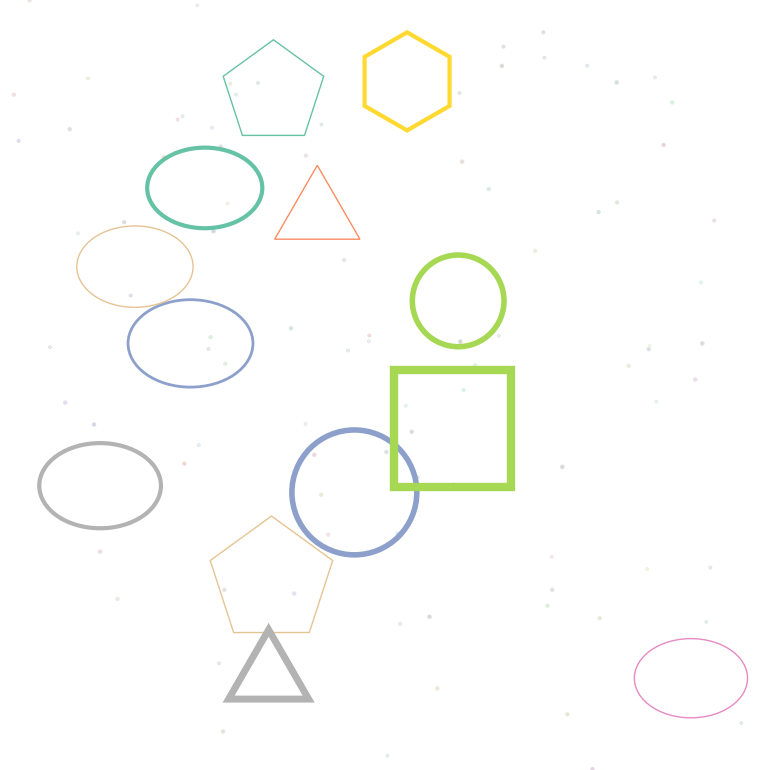[{"shape": "oval", "thickness": 1.5, "radius": 0.37, "center": [0.266, 0.756]}, {"shape": "pentagon", "thickness": 0.5, "radius": 0.34, "center": [0.355, 0.88]}, {"shape": "triangle", "thickness": 0.5, "radius": 0.32, "center": [0.412, 0.721]}, {"shape": "oval", "thickness": 1, "radius": 0.41, "center": [0.247, 0.554]}, {"shape": "circle", "thickness": 2, "radius": 0.41, "center": [0.46, 0.361]}, {"shape": "oval", "thickness": 0.5, "radius": 0.37, "center": [0.897, 0.119]}, {"shape": "circle", "thickness": 2, "radius": 0.3, "center": [0.595, 0.609]}, {"shape": "square", "thickness": 3, "radius": 0.38, "center": [0.588, 0.443]}, {"shape": "hexagon", "thickness": 1.5, "radius": 0.32, "center": [0.529, 0.894]}, {"shape": "pentagon", "thickness": 0.5, "radius": 0.42, "center": [0.353, 0.246]}, {"shape": "oval", "thickness": 0.5, "radius": 0.38, "center": [0.175, 0.654]}, {"shape": "oval", "thickness": 1.5, "radius": 0.4, "center": [0.13, 0.369]}, {"shape": "triangle", "thickness": 2.5, "radius": 0.3, "center": [0.349, 0.122]}]